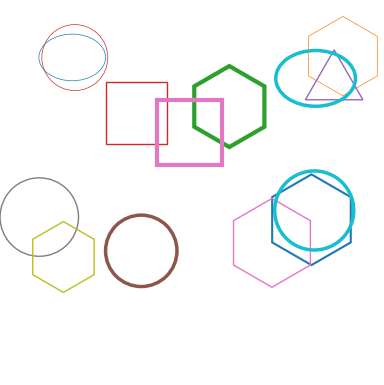[{"shape": "oval", "thickness": 0.5, "radius": 0.43, "center": [0.188, 0.851]}, {"shape": "hexagon", "thickness": 1.5, "radius": 0.59, "center": [0.809, 0.429]}, {"shape": "hexagon", "thickness": 0.5, "radius": 0.52, "center": [0.891, 0.854]}, {"shape": "hexagon", "thickness": 3, "radius": 0.53, "center": [0.596, 0.723]}, {"shape": "circle", "thickness": 0.5, "radius": 0.43, "center": [0.194, 0.85]}, {"shape": "square", "thickness": 1, "radius": 0.4, "center": [0.355, 0.706]}, {"shape": "triangle", "thickness": 1, "radius": 0.43, "center": [0.868, 0.784]}, {"shape": "circle", "thickness": 2.5, "radius": 0.46, "center": [0.367, 0.348]}, {"shape": "square", "thickness": 3, "radius": 0.42, "center": [0.492, 0.656]}, {"shape": "hexagon", "thickness": 1, "radius": 0.58, "center": [0.706, 0.369]}, {"shape": "circle", "thickness": 1, "radius": 0.51, "center": [0.102, 0.436]}, {"shape": "hexagon", "thickness": 1, "radius": 0.46, "center": [0.165, 0.333]}, {"shape": "oval", "thickness": 2.5, "radius": 0.52, "center": [0.82, 0.796]}, {"shape": "circle", "thickness": 2.5, "radius": 0.51, "center": [0.816, 0.453]}]